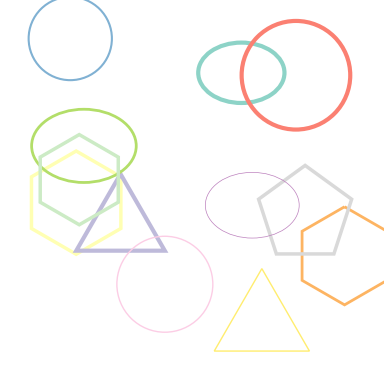[{"shape": "oval", "thickness": 3, "radius": 0.56, "center": [0.627, 0.811]}, {"shape": "hexagon", "thickness": 2.5, "radius": 0.67, "center": [0.198, 0.474]}, {"shape": "triangle", "thickness": 3, "radius": 0.66, "center": [0.313, 0.415]}, {"shape": "circle", "thickness": 3, "radius": 0.71, "center": [0.769, 0.805]}, {"shape": "circle", "thickness": 1.5, "radius": 0.54, "center": [0.183, 0.9]}, {"shape": "hexagon", "thickness": 2, "radius": 0.64, "center": [0.895, 0.336]}, {"shape": "oval", "thickness": 2, "radius": 0.68, "center": [0.218, 0.621]}, {"shape": "circle", "thickness": 1, "radius": 0.62, "center": [0.428, 0.262]}, {"shape": "pentagon", "thickness": 2.5, "radius": 0.64, "center": [0.793, 0.443]}, {"shape": "oval", "thickness": 0.5, "radius": 0.61, "center": [0.655, 0.467]}, {"shape": "hexagon", "thickness": 2.5, "radius": 0.59, "center": [0.206, 0.533]}, {"shape": "triangle", "thickness": 1, "radius": 0.71, "center": [0.68, 0.16]}]